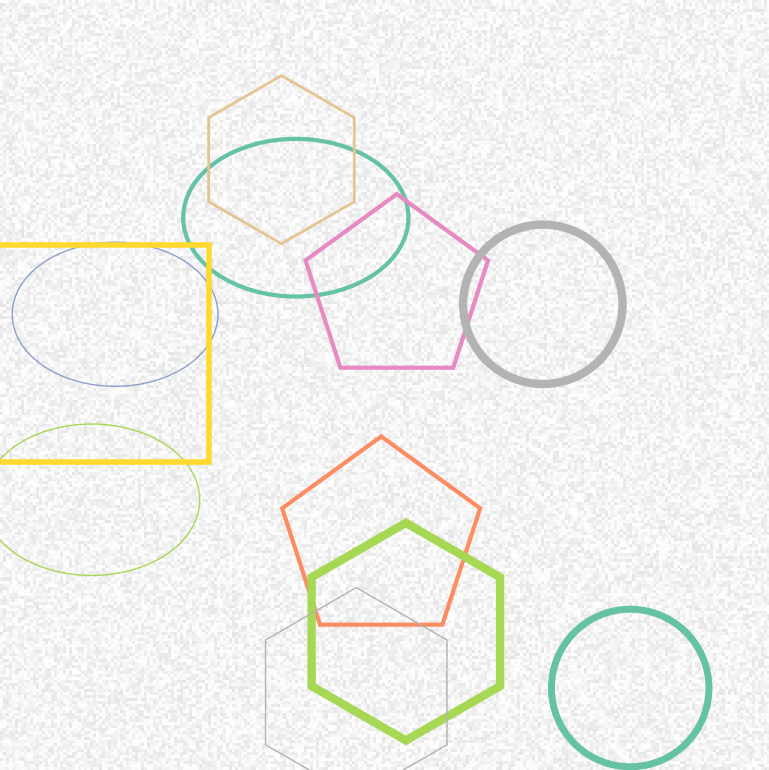[{"shape": "circle", "thickness": 2.5, "radius": 0.51, "center": [0.818, 0.107]}, {"shape": "oval", "thickness": 1.5, "radius": 0.73, "center": [0.384, 0.717]}, {"shape": "pentagon", "thickness": 1.5, "radius": 0.68, "center": [0.495, 0.298]}, {"shape": "oval", "thickness": 0.5, "radius": 0.67, "center": [0.149, 0.592]}, {"shape": "pentagon", "thickness": 1.5, "radius": 0.62, "center": [0.515, 0.623]}, {"shape": "hexagon", "thickness": 3, "radius": 0.71, "center": [0.527, 0.18]}, {"shape": "oval", "thickness": 0.5, "radius": 0.7, "center": [0.119, 0.351]}, {"shape": "square", "thickness": 2, "radius": 0.7, "center": [0.13, 0.541]}, {"shape": "hexagon", "thickness": 1, "radius": 0.55, "center": [0.366, 0.793]}, {"shape": "hexagon", "thickness": 0.5, "radius": 0.68, "center": [0.463, 0.101]}, {"shape": "circle", "thickness": 3, "radius": 0.52, "center": [0.705, 0.605]}]